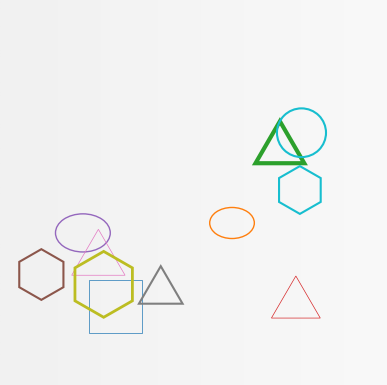[{"shape": "square", "thickness": 0.5, "radius": 0.34, "center": [0.298, 0.204]}, {"shape": "oval", "thickness": 1, "radius": 0.29, "center": [0.599, 0.421]}, {"shape": "triangle", "thickness": 3, "radius": 0.36, "center": [0.722, 0.612]}, {"shape": "triangle", "thickness": 0.5, "radius": 0.36, "center": [0.763, 0.21]}, {"shape": "oval", "thickness": 1, "radius": 0.35, "center": [0.214, 0.395]}, {"shape": "hexagon", "thickness": 1.5, "radius": 0.33, "center": [0.107, 0.287]}, {"shape": "triangle", "thickness": 0.5, "radius": 0.4, "center": [0.254, 0.325]}, {"shape": "triangle", "thickness": 1.5, "radius": 0.33, "center": [0.415, 0.244]}, {"shape": "hexagon", "thickness": 2, "radius": 0.43, "center": [0.268, 0.261]}, {"shape": "hexagon", "thickness": 1.5, "radius": 0.31, "center": [0.774, 0.506]}, {"shape": "circle", "thickness": 1.5, "radius": 0.32, "center": [0.778, 0.655]}]